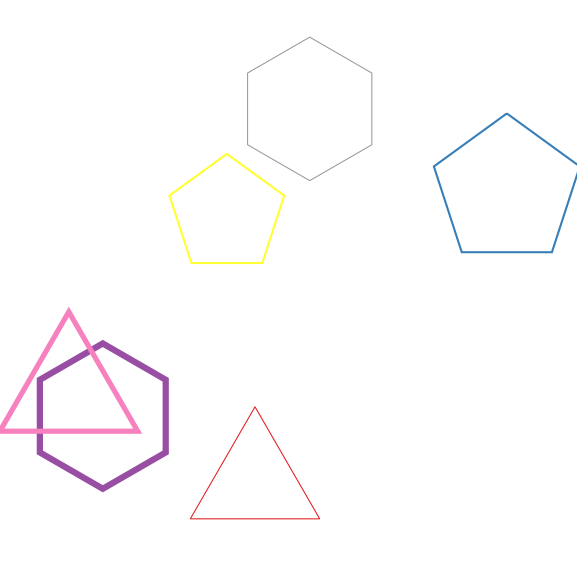[{"shape": "triangle", "thickness": 0.5, "radius": 0.65, "center": [0.442, 0.165]}, {"shape": "pentagon", "thickness": 1, "radius": 0.66, "center": [0.878, 0.67]}, {"shape": "hexagon", "thickness": 3, "radius": 0.63, "center": [0.178, 0.279]}, {"shape": "pentagon", "thickness": 1, "radius": 0.52, "center": [0.393, 0.628]}, {"shape": "triangle", "thickness": 2.5, "radius": 0.69, "center": [0.119, 0.321]}, {"shape": "hexagon", "thickness": 0.5, "radius": 0.62, "center": [0.536, 0.811]}]